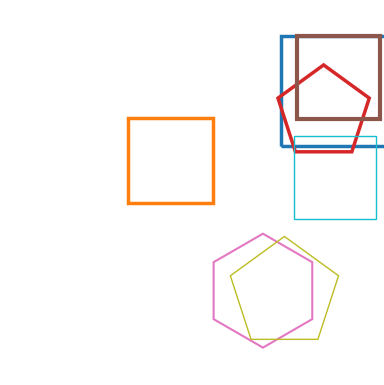[{"shape": "square", "thickness": 2.5, "radius": 0.72, "center": [0.873, 0.764]}, {"shape": "square", "thickness": 2.5, "radius": 0.55, "center": [0.443, 0.583]}, {"shape": "pentagon", "thickness": 2.5, "radius": 0.62, "center": [0.841, 0.707]}, {"shape": "square", "thickness": 3, "radius": 0.54, "center": [0.879, 0.799]}, {"shape": "hexagon", "thickness": 1.5, "radius": 0.74, "center": [0.683, 0.245]}, {"shape": "pentagon", "thickness": 1, "radius": 0.74, "center": [0.739, 0.238]}, {"shape": "square", "thickness": 1, "radius": 0.53, "center": [0.871, 0.539]}]